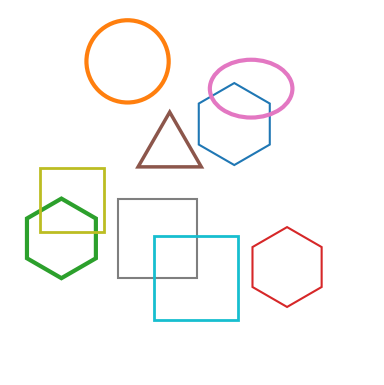[{"shape": "hexagon", "thickness": 1.5, "radius": 0.53, "center": [0.609, 0.678]}, {"shape": "circle", "thickness": 3, "radius": 0.53, "center": [0.331, 0.841]}, {"shape": "hexagon", "thickness": 3, "radius": 0.52, "center": [0.16, 0.381]}, {"shape": "hexagon", "thickness": 1.5, "radius": 0.52, "center": [0.746, 0.306]}, {"shape": "triangle", "thickness": 2.5, "radius": 0.47, "center": [0.441, 0.614]}, {"shape": "oval", "thickness": 3, "radius": 0.54, "center": [0.652, 0.77]}, {"shape": "square", "thickness": 1.5, "radius": 0.51, "center": [0.41, 0.381]}, {"shape": "square", "thickness": 2, "radius": 0.42, "center": [0.188, 0.48]}, {"shape": "square", "thickness": 2, "radius": 0.54, "center": [0.509, 0.278]}]